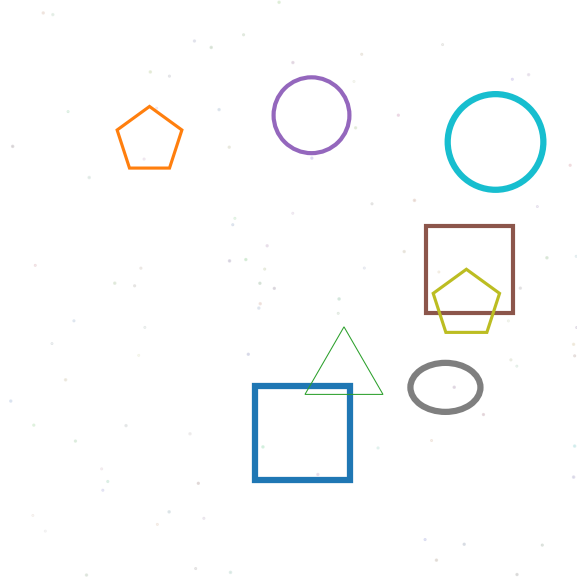[{"shape": "square", "thickness": 3, "radius": 0.41, "center": [0.524, 0.249]}, {"shape": "pentagon", "thickness": 1.5, "radius": 0.29, "center": [0.259, 0.756]}, {"shape": "triangle", "thickness": 0.5, "radius": 0.39, "center": [0.596, 0.355]}, {"shape": "circle", "thickness": 2, "radius": 0.33, "center": [0.539, 0.8]}, {"shape": "square", "thickness": 2, "radius": 0.38, "center": [0.813, 0.533]}, {"shape": "oval", "thickness": 3, "radius": 0.3, "center": [0.771, 0.328]}, {"shape": "pentagon", "thickness": 1.5, "radius": 0.3, "center": [0.808, 0.472]}, {"shape": "circle", "thickness": 3, "radius": 0.41, "center": [0.858, 0.753]}]